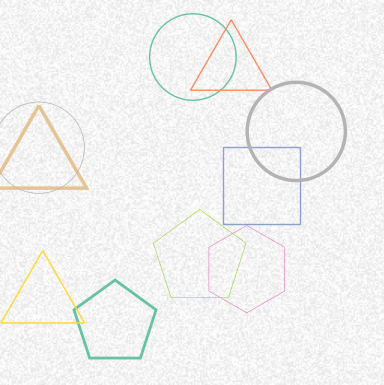[{"shape": "pentagon", "thickness": 2, "radius": 0.56, "center": [0.299, 0.161]}, {"shape": "circle", "thickness": 1, "radius": 0.56, "center": [0.501, 0.852]}, {"shape": "triangle", "thickness": 1, "radius": 0.61, "center": [0.601, 0.827]}, {"shape": "square", "thickness": 1, "radius": 0.5, "center": [0.68, 0.518]}, {"shape": "hexagon", "thickness": 0.5, "radius": 0.57, "center": [0.641, 0.301]}, {"shape": "pentagon", "thickness": 0.5, "radius": 0.63, "center": [0.519, 0.329]}, {"shape": "triangle", "thickness": 1, "radius": 0.63, "center": [0.111, 0.224]}, {"shape": "triangle", "thickness": 2.5, "radius": 0.72, "center": [0.101, 0.583]}, {"shape": "circle", "thickness": 2.5, "radius": 0.64, "center": [0.77, 0.659]}, {"shape": "circle", "thickness": 0.5, "radius": 0.59, "center": [0.101, 0.616]}]